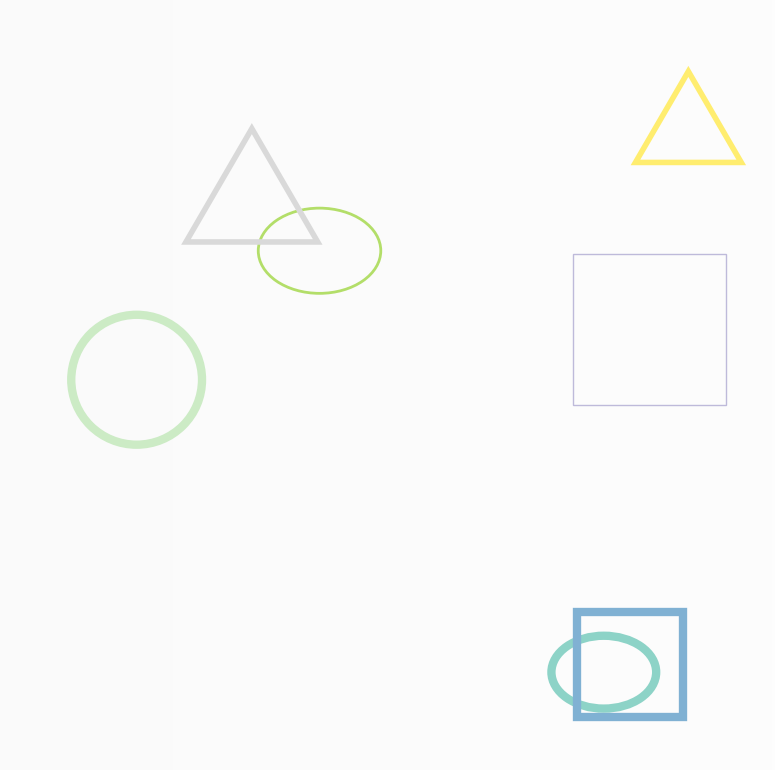[{"shape": "oval", "thickness": 3, "radius": 0.34, "center": [0.779, 0.127]}, {"shape": "square", "thickness": 0.5, "radius": 0.49, "center": [0.838, 0.572]}, {"shape": "square", "thickness": 3, "radius": 0.34, "center": [0.813, 0.137]}, {"shape": "oval", "thickness": 1, "radius": 0.4, "center": [0.412, 0.674]}, {"shape": "triangle", "thickness": 2, "radius": 0.49, "center": [0.325, 0.735]}, {"shape": "circle", "thickness": 3, "radius": 0.42, "center": [0.176, 0.507]}, {"shape": "triangle", "thickness": 2, "radius": 0.39, "center": [0.888, 0.828]}]